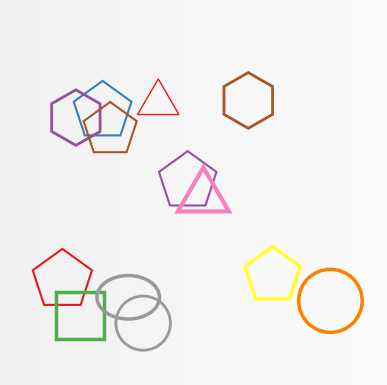[{"shape": "pentagon", "thickness": 1.5, "radius": 0.4, "center": [0.161, 0.273]}, {"shape": "triangle", "thickness": 1, "radius": 0.31, "center": [0.408, 0.733]}, {"shape": "pentagon", "thickness": 1.5, "radius": 0.39, "center": [0.265, 0.712]}, {"shape": "square", "thickness": 2.5, "radius": 0.31, "center": [0.206, 0.181]}, {"shape": "pentagon", "thickness": 1.5, "radius": 0.39, "center": [0.484, 0.529]}, {"shape": "hexagon", "thickness": 2, "radius": 0.36, "center": [0.196, 0.695]}, {"shape": "circle", "thickness": 2.5, "radius": 0.41, "center": [0.853, 0.219]}, {"shape": "pentagon", "thickness": 2.5, "radius": 0.38, "center": [0.704, 0.285]}, {"shape": "pentagon", "thickness": 1.5, "radius": 0.36, "center": [0.284, 0.663]}, {"shape": "hexagon", "thickness": 2, "radius": 0.36, "center": [0.641, 0.739]}, {"shape": "triangle", "thickness": 3, "radius": 0.38, "center": [0.525, 0.489]}, {"shape": "oval", "thickness": 2.5, "radius": 0.4, "center": [0.331, 0.228]}, {"shape": "circle", "thickness": 2, "radius": 0.35, "center": [0.369, 0.161]}]